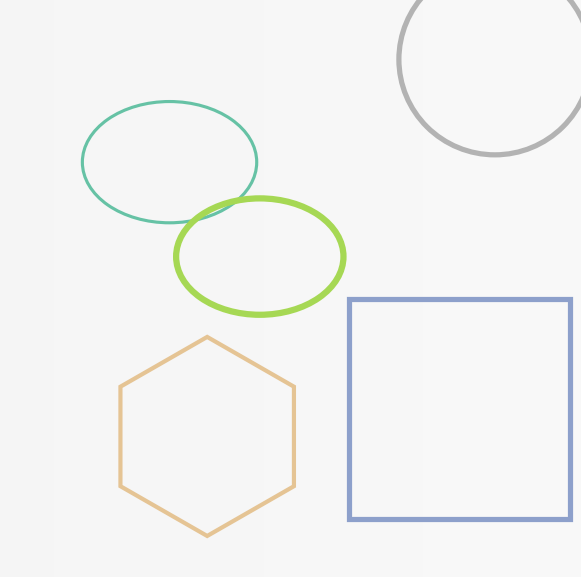[{"shape": "oval", "thickness": 1.5, "radius": 0.75, "center": [0.292, 0.718]}, {"shape": "square", "thickness": 2.5, "radius": 0.95, "center": [0.79, 0.291]}, {"shape": "oval", "thickness": 3, "radius": 0.72, "center": [0.447, 0.555]}, {"shape": "hexagon", "thickness": 2, "radius": 0.86, "center": [0.356, 0.243]}, {"shape": "circle", "thickness": 2.5, "radius": 0.83, "center": [0.851, 0.896]}]